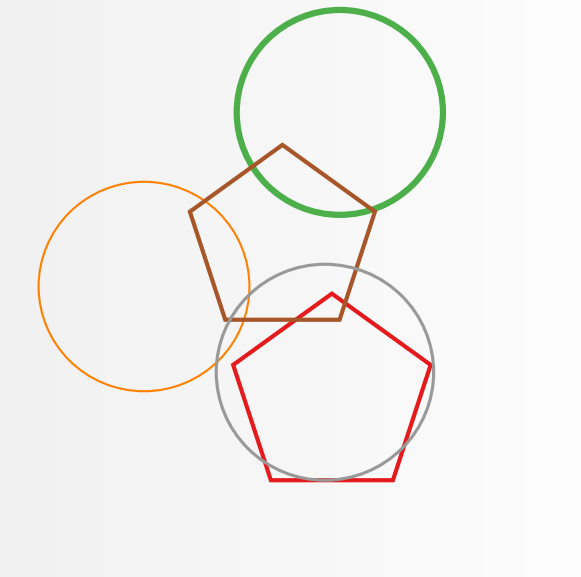[{"shape": "pentagon", "thickness": 2, "radius": 0.89, "center": [0.571, 0.312]}, {"shape": "circle", "thickness": 3, "radius": 0.89, "center": [0.585, 0.804]}, {"shape": "circle", "thickness": 1, "radius": 0.91, "center": [0.248, 0.503]}, {"shape": "pentagon", "thickness": 2, "radius": 0.84, "center": [0.486, 0.581]}, {"shape": "circle", "thickness": 1.5, "radius": 0.93, "center": [0.559, 0.355]}]